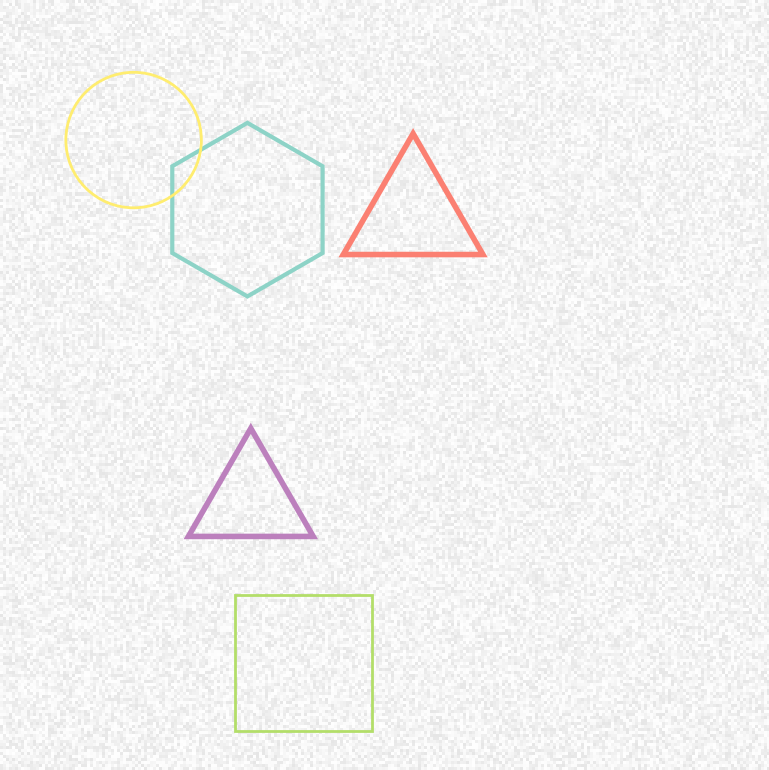[{"shape": "hexagon", "thickness": 1.5, "radius": 0.56, "center": [0.321, 0.728]}, {"shape": "triangle", "thickness": 2, "radius": 0.52, "center": [0.537, 0.722]}, {"shape": "square", "thickness": 1, "radius": 0.44, "center": [0.395, 0.139]}, {"shape": "triangle", "thickness": 2, "radius": 0.47, "center": [0.326, 0.35]}, {"shape": "circle", "thickness": 1, "radius": 0.44, "center": [0.174, 0.818]}]